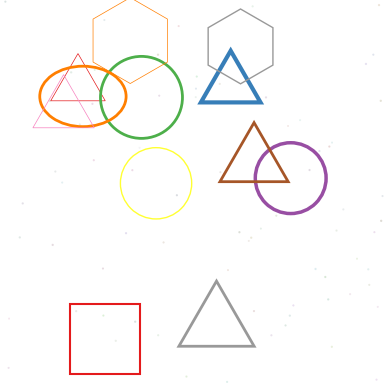[{"shape": "triangle", "thickness": 0.5, "radius": 0.41, "center": [0.203, 0.779]}, {"shape": "square", "thickness": 1.5, "radius": 0.45, "center": [0.273, 0.12]}, {"shape": "triangle", "thickness": 3, "radius": 0.45, "center": [0.599, 0.779]}, {"shape": "circle", "thickness": 2, "radius": 0.53, "center": [0.367, 0.747]}, {"shape": "circle", "thickness": 2.5, "radius": 0.46, "center": [0.755, 0.537]}, {"shape": "hexagon", "thickness": 0.5, "radius": 0.56, "center": [0.338, 0.895]}, {"shape": "oval", "thickness": 2, "radius": 0.56, "center": [0.215, 0.75]}, {"shape": "circle", "thickness": 1, "radius": 0.46, "center": [0.405, 0.524]}, {"shape": "triangle", "thickness": 2, "radius": 0.51, "center": [0.66, 0.579]}, {"shape": "triangle", "thickness": 0.5, "radius": 0.46, "center": [0.165, 0.714]}, {"shape": "triangle", "thickness": 2, "radius": 0.56, "center": [0.562, 0.157]}, {"shape": "hexagon", "thickness": 1, "radius": 0.49, "center": [0.625, 0.879]}]